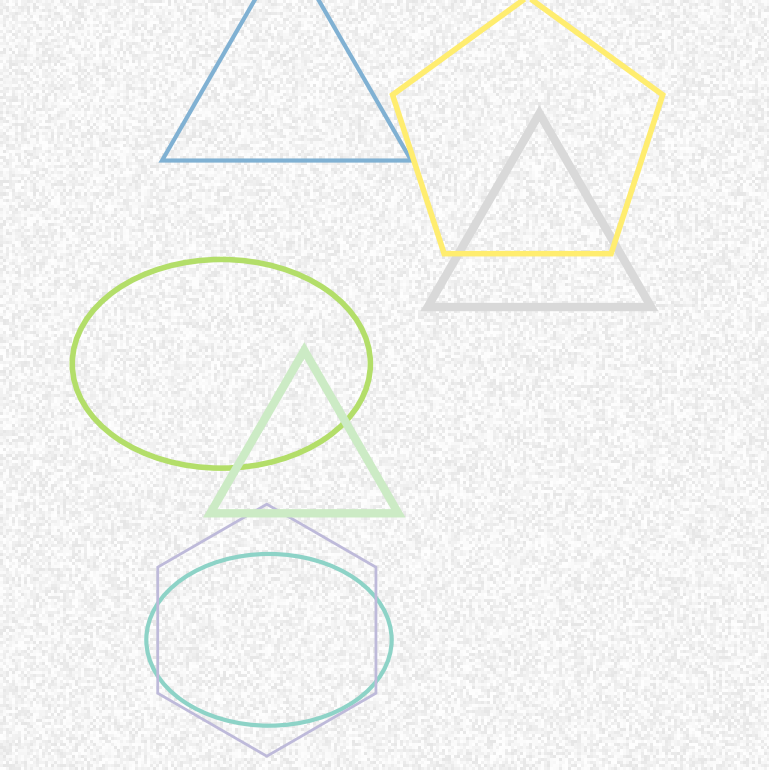[{"shape": "oval", "thickness": 1.5, "radius": 0.8, "center": [0.349, 0.169]}, {"shape": "hexagon", "thickness": 1, "radius": 0.82, "center": [0.347, 0.182]}, {"shape": "triangle", "thickness": 1.5, "radius": 0.93, "center": [0.372, 0.885]}, {"shape": "oval", "thickness": 2, "radius": 0.97, "center": [0.287, 0.528]}, {"shape": "triangle", "thickness": 3, "radius": 0.84, "center": [0.701, 0.685]}, {"shape": "triangle", "thickness": 3, "radius": 0.7, "center": [0.395, 0.404]}, {"shape": "pentagon", "thickness": 2, "radius": 0.92, "center": [0.685, 0.82]}]